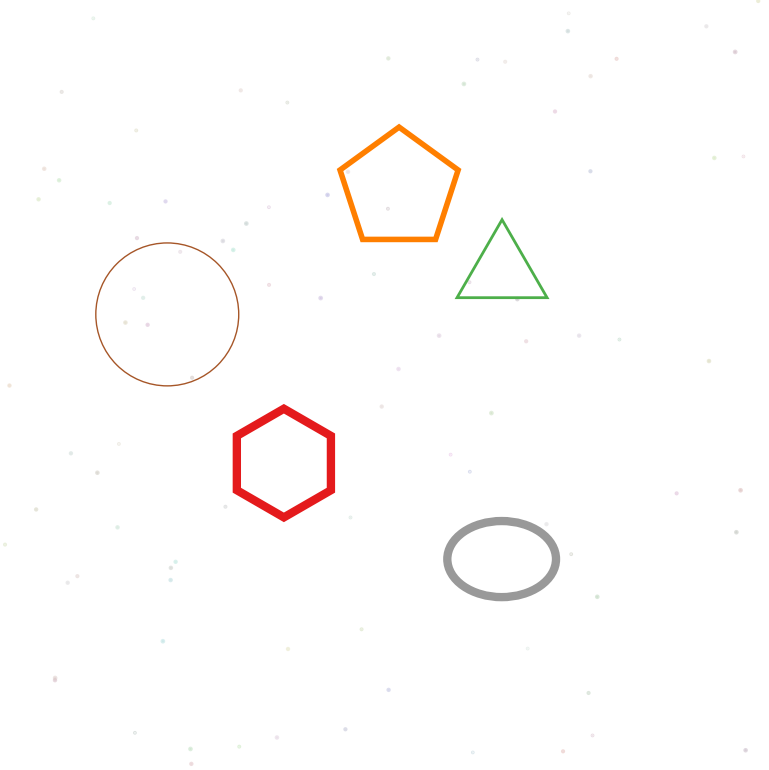[{"shape": "hexagon", "thickness": 3, "radius": 0.35, "center": [0.369, 0.399]}, {"shape": "triangle", "thickness": 1, "radius": 0.34, "center": [0.652, 0.647]}, {"shape": "pentagon", "thickness": 2, "radius": 0.4, "center": [0.518, 0.754]}, {"shape": "circle", "thickness": 0.5, "radius": 0.46, "center": [0.217, 0.592]}, {"shape": "oval", "thickness": 3, "radius": 0.35, "center": [0.652, 0.274]}]